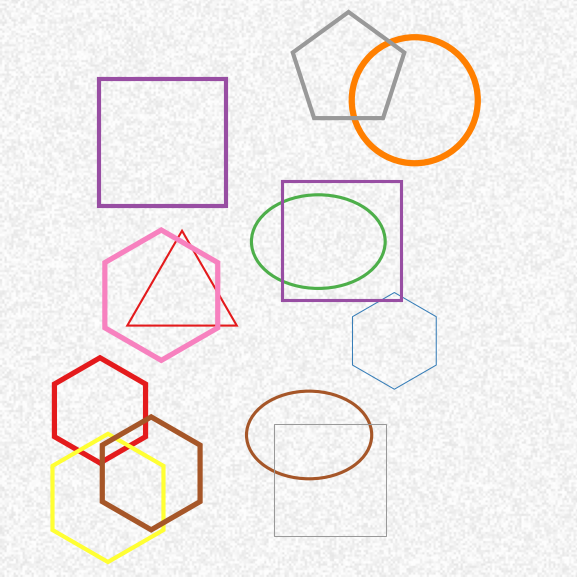[{"shape": "triangle", "thickness": 1, "radius": 0.55, "center": [0.315, 0.49]}, {"shape": "hexagon", "thickness": 2.5, "radius": 0.46, "center": [0.173, 0.289]}, {"shape": "hexagon", "thickness": 0.5, "radius": 0.42, "center": [0.683, 0.409]}, {"shape": "oval", "thickness": 1.5, "radius": 0.58, "center": [0.551, 0.581]}, {"shape": "square", "thickness": 2, "radius": 0.55, "center": [0.282, 0.752]}, {"shape": "square", "thickness": 1.5, "radius": 0.51, "center": [0.591, 0.582]}, {"shape": "circle", "thickness": 3, "radius": 0.55, "center": [0.718, 0.826]}, {"shape": "hexagon", "thickness": 2, "radius": 0.55, "center": [0.187, 0.137]}, {"shape": "hexagon", "thickness": 2.5, "radius": 0.49, "center": [0.262, 0.179]}, {"shape": "oval", "thickness": 1.5, "radius": 0.54, "center": [0.535, 0.246]}, {"shape": "hexagon", "thickness": 2.5, "radius": 0.56, "center": [0.279, 0.488]}, {"shape": "pentagon", "thickness": 2, "radius": 0.51, "center": [0.604, 0.877]}, {"shape": "square", "thickness": 0.5, "radius": 0.49, "center": [0.571, 0.167]}]